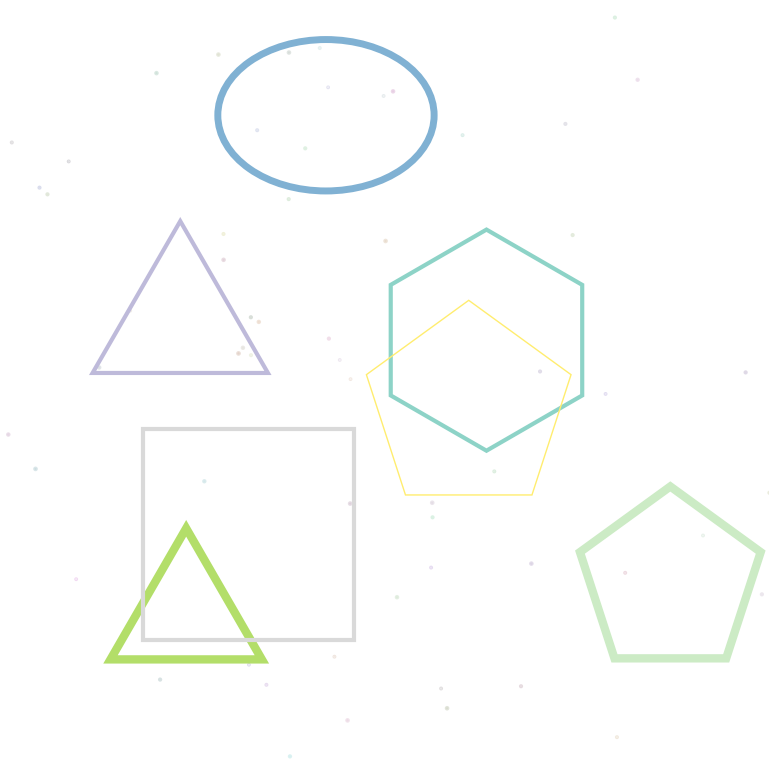[{"shape": "hexagon", "thickness": 1.5, "radius": 0.72, "center": [0.632, 0.558]}, {"shape": "triangle", "thickness": 1.5, "radius": 0.66, "center": [0.234, 0.581]}, {"shape": "oval", "thickness": 2.5, "radius": 0.7, "center": [0.423, 0.85]}, {"shape": "triangle", "thickness": 3, "radius": 0.57, "center": [0.242, 0.2]}, {"shape": "square", "thickness": 1.5, "radius": 0.69, "center": [0.323, 0.305]}, {"shape": "pentagon", "thickness": 3, "radius": 0.62, "center": [0.871, 0.245]}, {"shape": "pentagon", "thickness": 0.5, "radius": 0.7, "center": [0.609, 0.47]}]